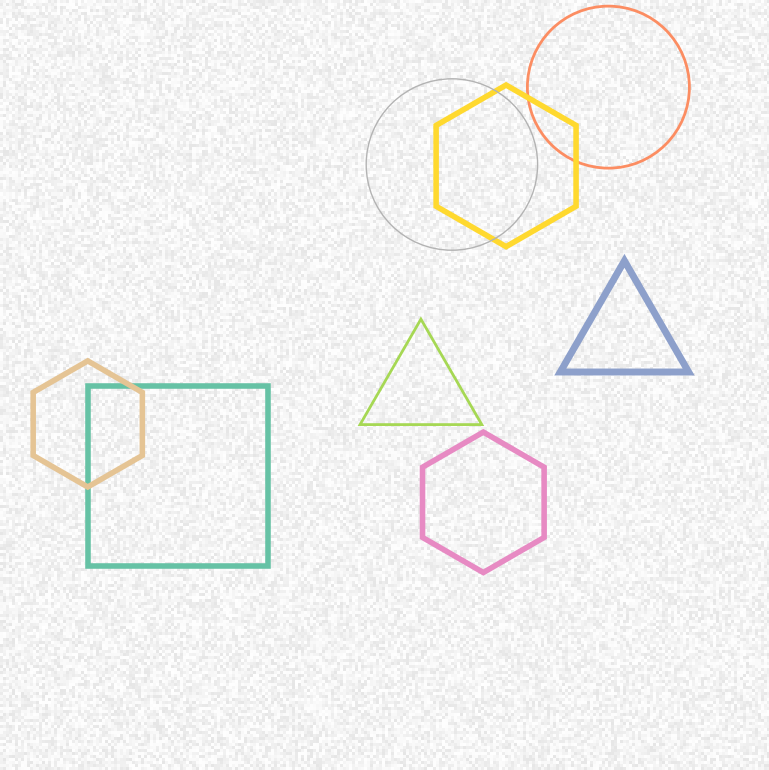[{"shape": "square", "thickness": 2, "radius": 0.59, "center": [0.231, 0.382]}, {"shape": "circle", "thickness": 1, "radius": 0.53, "center": [0.79, 0.887]}, {"shape": "triangle", "thickness": 2.5, "radius": 0.48, "center": [0.811, 0.565]}, {"shape": "hexagon", "thickness": 2, "radius": 0.46, "center": [0.628, 0.348]}, {"shape": "triangle", "thickness": 1, "radius": 0.46, "center": [0.547, 0.494]}, {"shape": "hexagon", "thickness": 2, "radius": 0.52, "center": [0.657, 0.785]}, {"shape": "hexagon", "thickness": 2, "radius": 0.41, "center": [0.114, 0.449]}, {"shape": "circle", "thickness": 0.5, "radius": 0.56, "center": [0.587, 0.786]}]